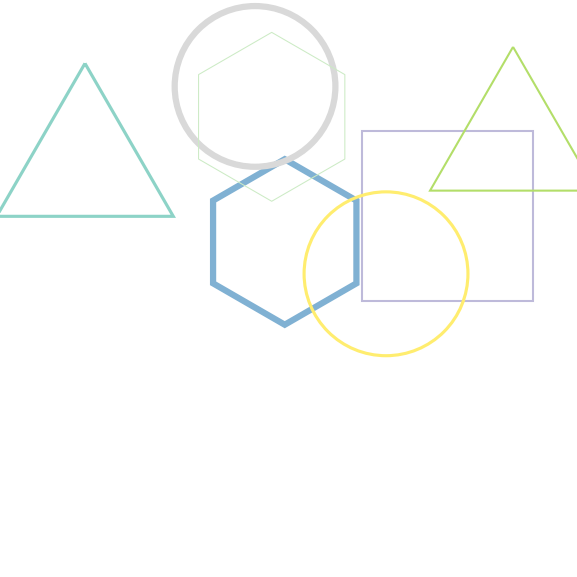[{"shape": "triangle", "thickness": 1.5, "radius": 0.88, "center": [0.147, 0.713]}, {"shape": "square", "thickness": 1, "radius": 0.74, "center": [0.775, 0.625]}, {"shape": "hexagon", "thickness": 3, "radius": 0.72, "center": [0.493, 0.58]}, {"shape": "triangle", "thickness": 1, "radius": 0.83, "center": [0.888, 0.752]}, {"shape": "circle", "thickness": 3, "radius": 0.7, "center": [0.442, 0.849]}, {"shape": "hexagon", "thickness": 0.5, "radius": 0.73, "center": [0.47, 0.797]}, {"shape": "circle", "thickness": 1.5, "radius": 0.71, "center": [0.668, 0.525]}]